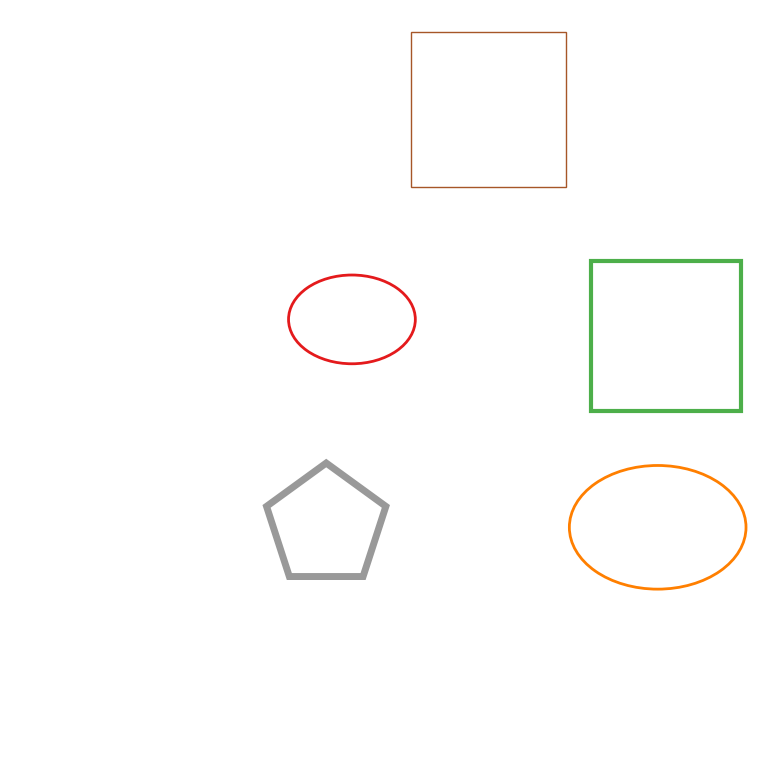[{"shape": "oval", "thickness": 1, "radius": 0.41, "center": [0.457, 0.585]}, {"shape": "square", "thickness": 1.5, "radius": 0.49, "center": [0.865, 0.563]}, {"shape": "oval", "thickness": 1, "radius": 0.57, "center": [0.854, 0.315]}, {"shape": "square", "thickness": 0.5, "radius": 0.5, "center": [0.634, 0.858]}, {"shape": "pentagon", "thickness": 2.5, "radius": 0.41, "center": [0.424, 0.317]}]